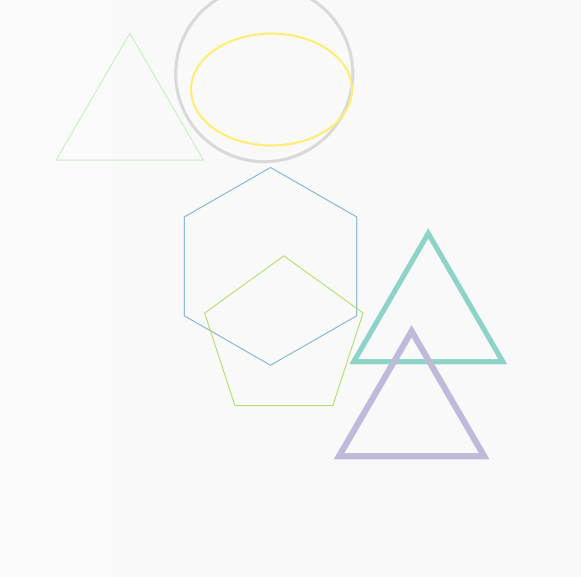[{"shape": "triangle", "thickness": 2.5, "radius": 0.74, "center": [0.737, 0.447]}, {"shape": "triangle", "thickness": 3, "radius": 0.72, "center": [0.708, 0.281]}, {"shape": "hexagon", "thickness": 0.5, "radius": 0.86, "center": [0.465, 0.538]}, {"shape": "pentagon", "thickness": 0.5, "radius": 0.72, "center": [0.488, 0.413]}, {"shape": "circle", "thickness": 1.5, "radius": 0.76, "center": [0.455, 0.871]}, {"shape": "triangle", "thickness": 0.5, "radius": 0.73, "center": [0.223, 0.795]}, {"shape": "oval", "thickness": 1, "radius": 0.69, "center": [0.467, 0.844]}]